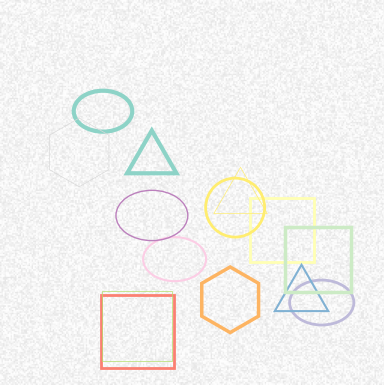[{"shape": "triangle", "thickness": 3, "radius": 0.37, "center": [0.394, 0.587]}, {"shape": "oval", "thickness": 3, "radius": 0.38, "center": [0.268, 0.711]}, {"shape": "square", "thickness": 2, "radius": 0.42, "center": [0.733, 0.401]}, {"shape": "oval", "thickness": 2, "radius": 0.42, "center": [0.836, 0.214]}, {"shape": "square", "thickness": 2, "radius": 0.48, "center": [0.357, 0.139]}, {"shape": "triangle", "thickness": 1.5, "radius": 0.4, "center": [0.783, 0.232]}, {"shape": "hexagon", "thickness": 2.5, "radius": 0.43, "center": [0.598, 0.221]}, {"shape": "square", "thickness": 0.5, "radius": 0.46, "center": [0.356, 0.153]}, {"shape": "oval", "thickness": 1.5, "radius": 0.41, "center": [0.454, 0.327]}, {"shape": "hexagon", "thickness": 0.5, "radius": 0.45, "center": [0.206, 0.604]}, {"shape": "oval", "thickness": 1, "radius": 0.47, "center": [0.395, 0.44]}, {"shape": "square", "thickness": 2.5, "radius": 0.42, "center": [0.826, 0.326]}, {"shape": "circle", "thickness": 2, "radius": 0.38, "center": [0.611, 0.461]}, {"shape": "triangle", "thickness": 0.5, "radius": 0.4, "center": [0.625, 0.485]}]